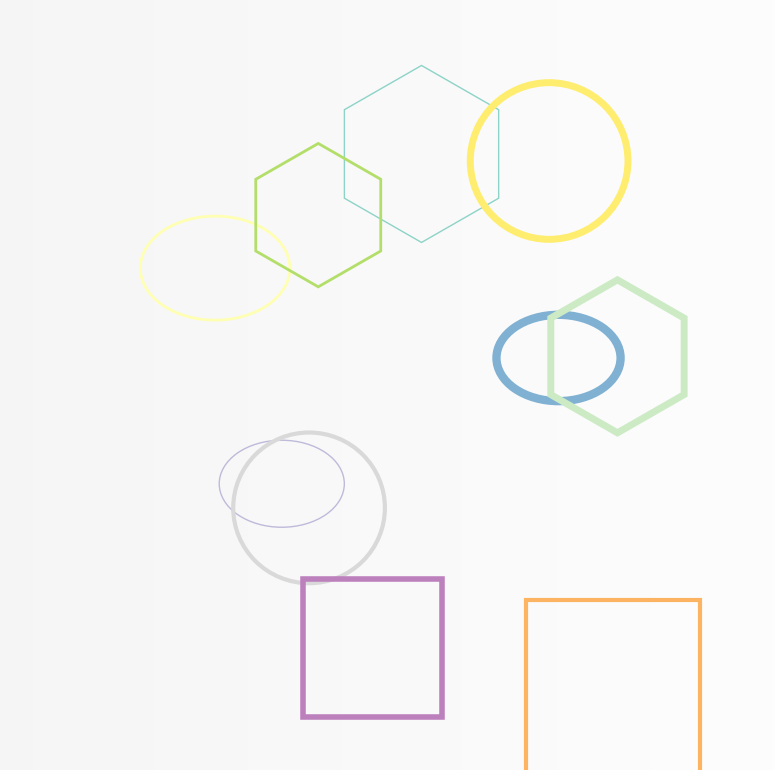[{"shape": "hexagon", "thickness": 0.5, "radius": 0.57, "center": [0.544, 0.8]}, {"shape": "oval", "thickness": 1, "radius": 0.48, "center": [0.278, 0.652]}, {"shape": "oval", "thickness": 0.5, "radius": 0.4, "center": [0.364, 0.372]}, {"shape": "oval", "thickness": 3, "radius": 0.4, "center": [0.721, 0.535]}, {"shape": "square", "thickness": 1.5, "radius": 0.56, "center": [0.791, 0.108]}, {"shape": "hexagon", "thickness": 1, "radius": 0.47, "center": [0.411, 0.721]}, {"shape": "circle", "thickness": 1.5, "radius": 0.49, "center": [0.399, 0.34]}, {"shape": "square", "thickness": 2, "radius": 0.45, "center": [0.48, 0.158]}, {"shape": "hexagon", "thickness": 2.5, "radius": 0.5, "center": [0.797, 0.537]}, {"shape": "circle", "thickness": 2.5, "radius": 0.51, "center": [0.709, 0.791]}]